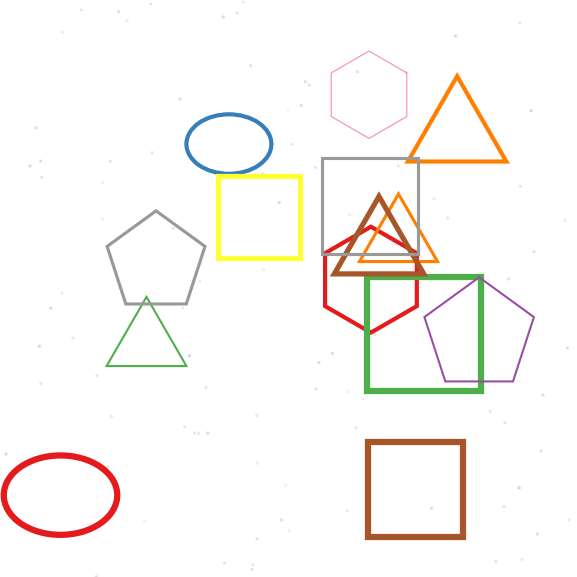[{"shape": "hexagon", "thickness": 2, "radius": 0.46, "center": [0.642, 0.515]}, {"shape": "oval", "thickness": 3, "radius": 0.49, "center": [0.105, 0.142]}, {"shape": "oval", "thickness": 2, "radius": 0.37, "center": [0.396, 0.75]}, {"shape": "triangle", "thickness": 1, "radius": 0.4, "center": [0.254, 0.405]}, {"shape": "square", "thickness": 3, "radius": 0.49, "center": [0.734, 0.42]}, {"shape": "pentagon", "thickness": 1, "radius": 0.5, "center": [0.83, 0.419]}, {"shape": "triangle", "thickness": 2, "radius": 0.49, "center": [0.792, 0.769]}, {"shape": "triangle", "thickness": 1.5, "radius": 0.39, "center": [0.69, 0.585]}, {"shape": "square", "thickness": 2.5, "radius": 0.36, "center": [0.449, 0.624]}, {"shape": "square", "thickness": 3, "radius": 0.41, "center": [0.72, 0.152]}, {"shape": "triangle", "thickness": 2.5, "radius": 0.45, "center": [0.656, 0.57]}, {"shape": "hexagon", "thickness": 0.5, "radius": 0.38, "center": [0.639, 0.835]}, {"shape": "square", "thickness": 1.5, "radius": 0.42, "center": [0.641, 0.643]}, {"shape": "pentagon", "thickness": 1.5, "radius": 0.45, "center": [0.27, 0.545]}]